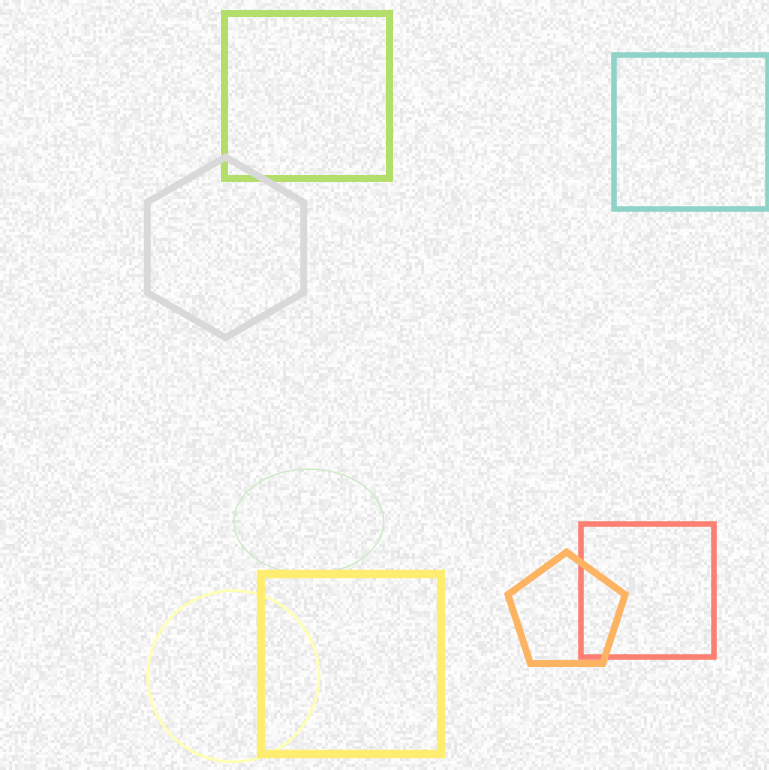[{"shape": "square", "thickness": 2, "radius": 0.5, "center": [0.898, 0.829]}, {"shape": "circle", "thickness": 1, "radius": 0.56, "center": [0.303, 0.122]}, {"shape": "square", "thickness": 2, "radius": 0.43, "center": [0.841, 0.233]}, {"shape": "pentagon", "thickness": 2.5, "radius": 0.4, "center": [0.736, 0.203]}, {"shape": "square", "thickness": 2.5, "radius": 0.53, "center": [0.398, 0.876]}, {"shape": "hexagon", "thickness": 2.5, "radius": 0.59, "center": [0.293, 0.679]}, {"shape": "oval", "thickness": 0.5, "radius": 0.49, "center": [0.401, 0.323]}, {"shape": "square", "thickness": 3, "radius": 0.58, "center": [0.456, 0.138]}]